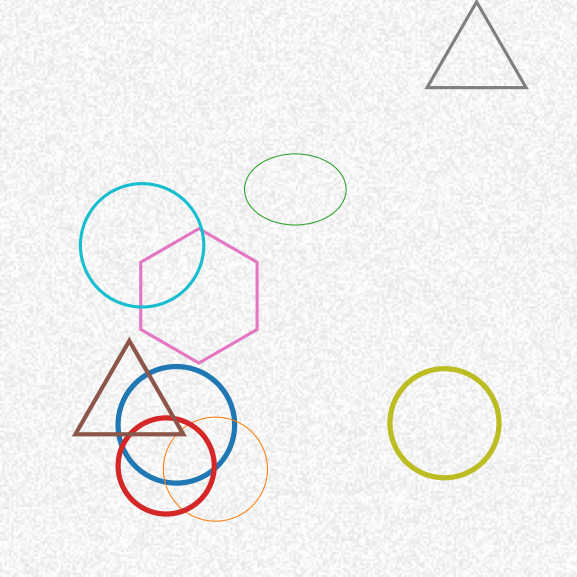[{"shape": "circle", "thickness": 2.5, "radius": 0.5, "center": [0.305, 0.264]}, {"shape": "circle", "thickness": 0.5, "radius": 0.45, "center": [0.373, 0.187]}, {"shape": "oval", "thickness": 0.5, "radius": 0.44, "center": [0.511, 0.671]}, {"shape": "circle", "thickness": 2.5, "radius": 0.42, "center": [0.288, 0.192]}, {"shape": "triangle", "thickness": 2, "radius": 0.54, "center": [0.224, 0.301]}, {"shape": "hexagon", "thickness": 1.5, "radius": 0.58, "center": [0.344, 0.487]}, {"shape": "triangle", "thickness": 1.5, "radius": 0.49, "center": [0.825, 0.897]}, {"shape": "circle", "thickness": 2.5, "radius": 0.47, "center": [0.77, 0.266]}, {"shape": "circle", "thickness": 1.5, "radius": 0.53, "center": [0.246, 0.574]}]